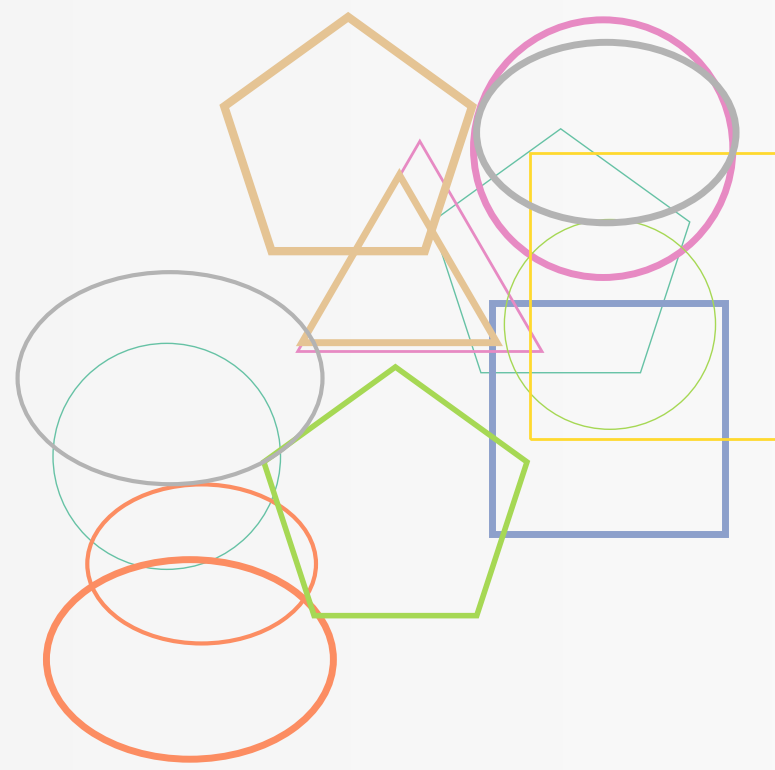[{"shape": "circle", "thickness": 0.5, "radius": 0.73, "center": [0.215, 0.407]}, {"shape": "pentagon", "thickness": 0.5, "radius": 0.88, "center": [0.723, 0.658]}, {"shape": "oval", "thickness": 1.5, "radius": 0.74, "center": [0.26, 0.268]}, {"shape": "oval", "thickness": 2.5, "radius": 0.93, "center": [0.245, 0.144]}, {"shape": "square", "thickness": 2.5, "radius": 0.75, "center": [0.785, 0.457]}, {"shape": "circle", "thickness": 2.5, "radius": 0.84, "center": [0.778, 0.807]}, {"shape": "triangle", "thickness": 1, "radius": 0.91, "center": [0.542, 0.635]}, {"shape": "circle", "thickness": 0.5, "radius": 0.68, "center": [0.787, 0.579]}, {"shape": "pentagon", "thickness": 2, "radius": 0.89, "center": [0.51, 0.345]}, {"shape": "square", "thickness": 1, "radius": 0.93, "center": [0.87, 0.615]}, {"shape": "triangle", "thickness": 2.5, "radius": 0.73, "center": [0.515, 0.628]}, {"shape": "pentagon", "thickness": 3, "radius": 0.84, "center": [0.449, 0.81]}, {"shape": "oval", "thickness": 1.5, "radius": 0.98, "center": [0.219, 0.509]}, {"shape": "oval", "thickness": 2.5, "radius": 0.84, "center": [0.782, 0.828]}]